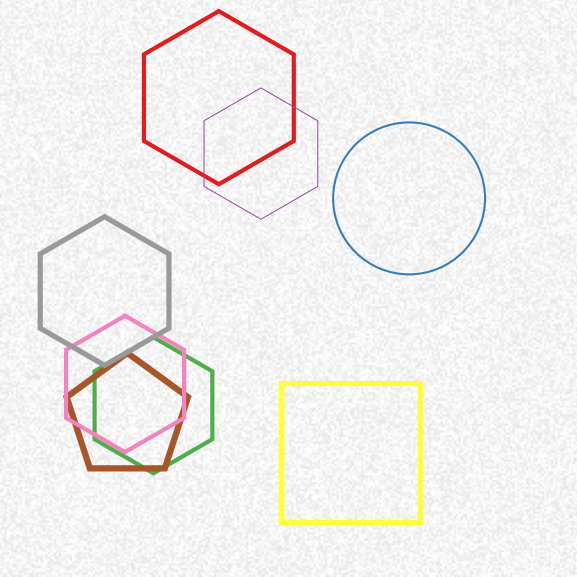[{"shape": "hexagon", "thickness": 2, "radius": 0.75, "center": [0.379, 0.83]}, {"shape": "circle", "thickness": 1, "radius": 0.66, "center": [0.708, 0.656]}, {"shape": "hexagon", "thickness": 2, "radius": 0.59, "center": [0.266, 0.297]}, {"shape": "hexagon", "thickness": 0.5, "radius": 0.57, "center": [0.452, 0.733]}, {"shape": "square", "thickness": 2.5, "radius": 0.6, "center": [0.606, 0.216]}, {"shape": "pentagon", "thickness": 3, "radius": 0.55, "center": [0.22, 0.277]}, {"shape": "hexagon", "thickness": 2, "radius": 0.59, "center": [0.217, 0.334]}, {"shape": "hexagon", "thickness": 2.5, "radius": 0.64, "center": [0.181, 0.495]}]